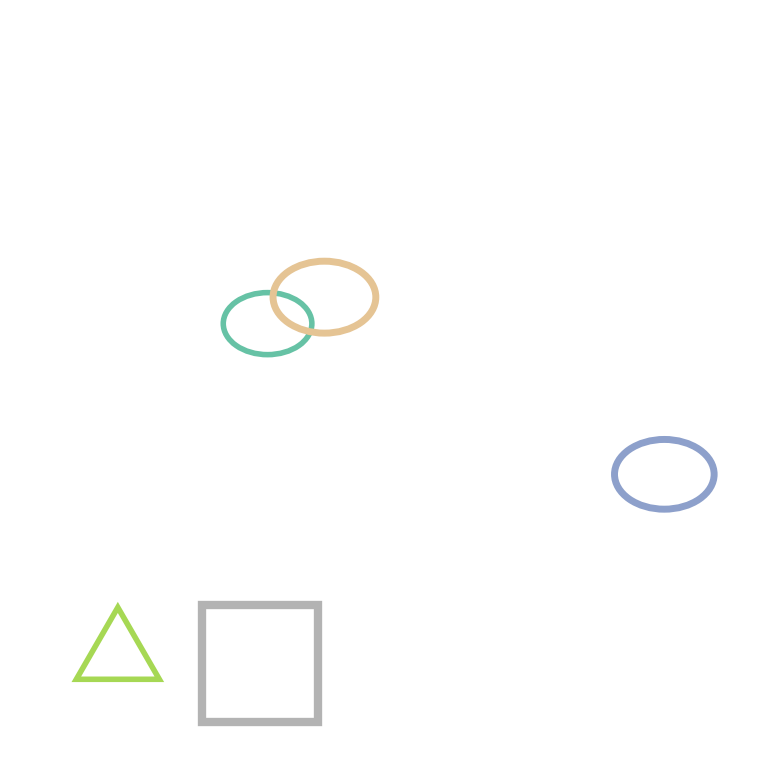[{"shape": "oval", "thickness": 2, "radius": 0.29, "center": [0.347, 0.58]}, {"shape": "oval", "thickness": 2.5, "radius": 0.32, "center": [0.863, 0.384]}, {"shape": "triangle", "thickness": 2, "radius": 0.31, "center": [0.153, 0.149]}, {"shape": "oval", "thickness": 2.5, "radius": 0.33, "center": [0.421, 0.614]}, {"shape": "square", "thickness": 3, "radius": 0.38, "center": [0.338, 0.138]}]